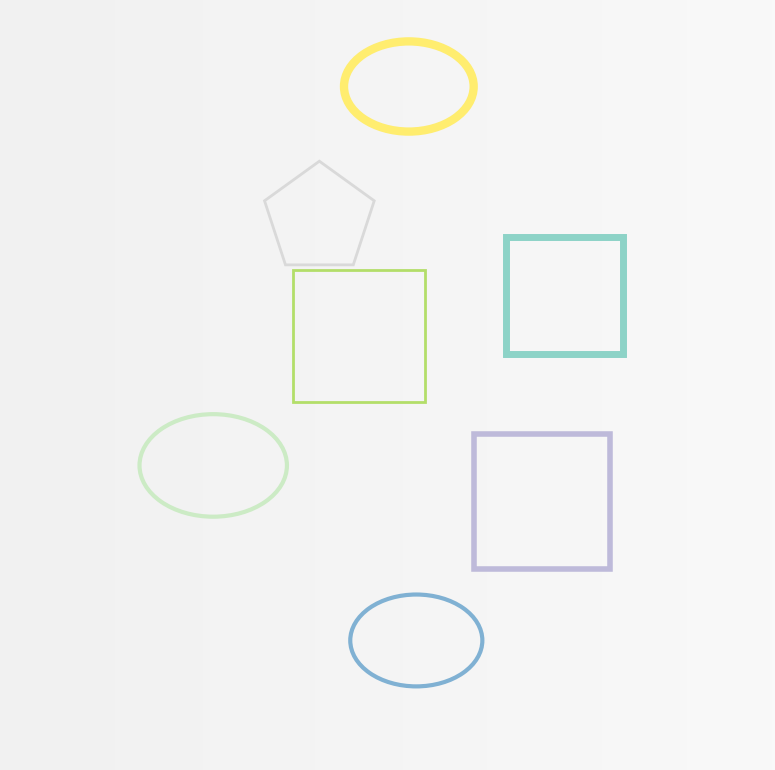[{"shape": "square", "thickness": 2.5, "radius": 0.38, "center": [0.728, 0.617]}, {"shape": "square", "thickness": 2, "radius": 0.44, "center": [0.699, 0.349]}, {"shape": "oval", "thickness": 1.5, "radius": 0.43, "center": [0.537, 0.168]}, {"shape": "square", "thickness": 1, "radius": 0.43, "center": [0.463, 0.564]}, {"shape": "pentagon", "thickness": 1, "radius": 0.37, "center": [0.412, 0.716]}, {"shape": "oval", "thickness": 1.5, "radius": 0.48, "center": [0.275, 0.396]}, {"shape": "oval", "thickness": 3, "radius": 0.42, "center": [0.528, 0.888]}]